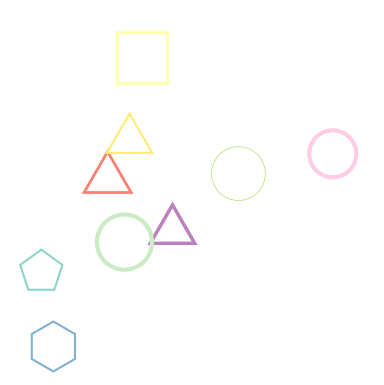[{"shape": "pentagon", "thickness": 1.5, "radius": 0.29, "center": [0.107, 0.294]}, {"shape": "square", "thickness": 2.5, "radius": 0.33, "center": [0.368, 0.85]}, {"shape": "triangle", "thickness": 2, "radius": 0.35, "center": [0.279, 0.535]}, {"shape": "hexagon", "thickness": 1.5, "radius": 0.32, "center": [0.139, 0.1]}, {"shape": "circle", "thickness": 0.5, "radius": 0.35, "center": [0.619, 0.549]}, {"shape": "circle", "thickness": 3, "radius": 0.31, "center": [0.864, 0.6]}, {"shape": "triangle", "thickness": 2.5, "radius": 0.33, "center": [0.448, 0.401]}, {"shape": "circle", "thickness": 3, "radius": 0.36, "center": [0.323, 0.371]}, {"shape": "triangle", "thickness": 1.5, "radius": 0.34, "center": [0.337, 0.637]}]